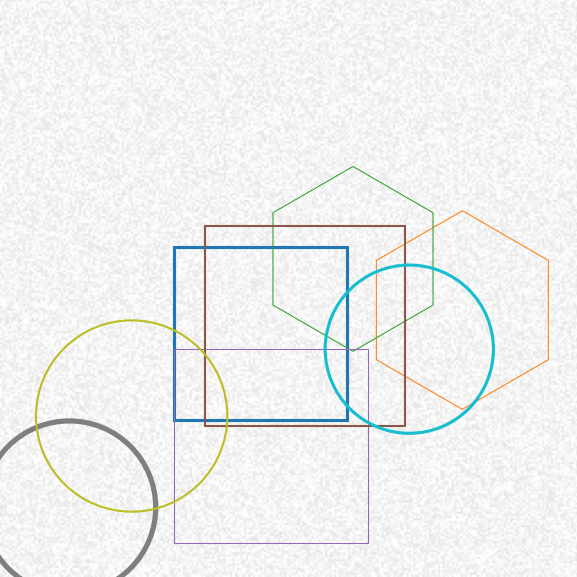[{"shape": "square", "thickness": 1.5, "radius": 0.75, "center": [0.451, 0.422]}, {"shape": "hexagon", "thickness": 0.5, "radius": 0.86, "center": [0.801, 0.462]}, {"shape": "hexagon", "thickness": 0.5, "radius": 0.8, "center": [0.611, 0.551]}, {"shape": "square", "thickness": 0.5, "radius": 0.84, "center": [0.469, 0.227]}, {"shape": "square", "thickness": 1, "radius": 0.87, "center": [0.528, 0.434]}, {"shape": "circle", "thickness": 2.5, "radius": 0.75, "center": [0.12, 0.121]}, {"shape": "circle", "thickness": 1, "radius": 0.83, "center": [0.228, 0.279]}, {"shape": "circle", "thickness": 1.5, "radius": 0.73, "center": [0.709, 0.394]}]